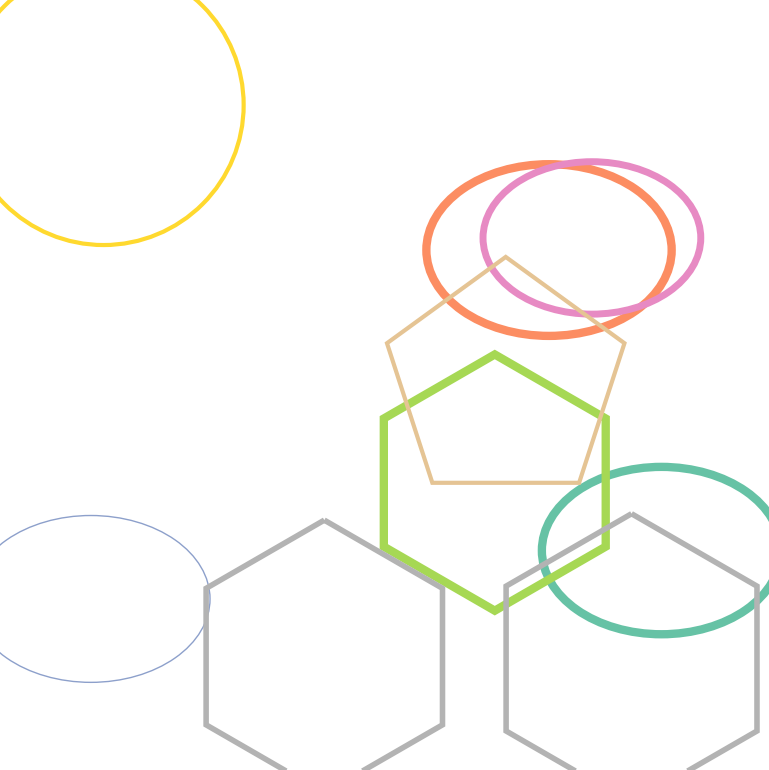[{"shape": "oval", "thickness": 3, "radius": 0.78, "center": [0.859, 0.285]}, {"shape": "oval", "thickness": 3, "radius": 0.8, "center": [0.713, 0.675]}, {"shape": "oval", "thickness": 0.5, "radius": 0.77, "center": [0.118, 0.222]}, {"shape": "oval", "thickness": 2.5, "radius": 0.71, "center": [0.769, 0.691]}, {"shape": "hexagon", "thickness": 3, "radius": 0.83, "center": [0.643, 0.373]}, {"shape": "circle", "thickness": 1.5, "radius": 0.91, "center": [0.135, 0.864]}, {"shape": "pentagon", "thickness": 1.5, "radius": 0.81, "center": [0.657, 0.504]}, {"shape": "hexagon", "thickness": 2, "radius": 0.89, "center": [0.421, 0.147]}, {"shape": "hexagon", "thickness": 2, "radius": 0.94, "center": [0.82, 0.145]}]